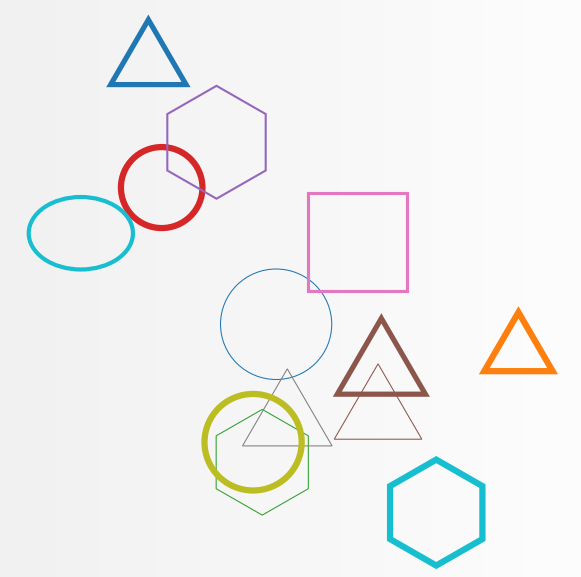[{"shape": "triangle", "thickness": 2.5, "radius": 0.37, "center": [0.255, 0.89]}, {"shape": "circle", "thickness": 0.5, "radius": 0.48, "center": [0.475, 0.438]}, {"shape": "triangle", "thickness": 3, "radius": 0.34, "center": [0.892, 0.39]}, {"shape": "hexagon", "thickness": 0.5, "radius": 0.46, "center": [0.451, 0.199]}, {"shape": "circle", "thickness": 3, "radius": 0.35, "center": [0.278, 0.674]}, {"shape": "hexagon", "thickness": 1, "radius": 0.49, "center": [0.372, 0.753]}, {"shape": "triangle", "thickness": 0.5, "radius": 0.44, "center": [0.65, 0.282]}, {"shape": "triangle", "thickness": 2.5, "radius": 0.44, "center": [0.656, 0.36]}, {"shape": "square", "thickness": 1.5, "radius": 0.42, "center": [0.615, 0.58]}, {"shape": "triangle", "thickness": 0.5, "radius": 0.45, "center": [0.494, 0.272]}, {"shape": "circle", "thickness": 3, "radius": 0.42, "center": [0.435, 0.233]}, {"shape": "hexagon", "thickness": 3, "radius": 0.46, "center": [0.751, 0.112]}, {"shape": "oval", "thickness": 2, "radius": 0.45, "center": [0.139, 0.595]}]